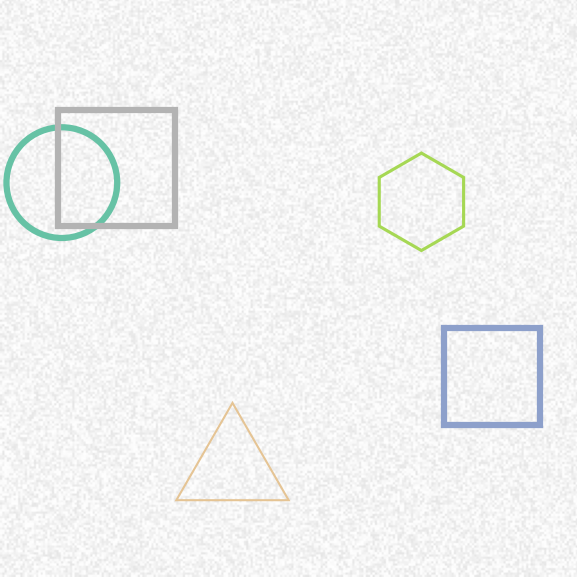[{"shape": "circle", "thickness": 3, "radius": 0.48, "center": [0.107, 0.683]}, {"shape": "square", "thickness": 3, "radius": 0.42, "center": [0.852, 0.348]}, {"shape": "hexagon", "thickness": 1.5, "radius": 0.42, "center": [0.73, 0.65]}, {"shape": "triangle", "thickness": 1, "radius": 0.56, "center": [0.403, 0.189]}, {"shape": "square", "thickness": 3, "radius": 0.51, "center": [0.201, 0.708]}]